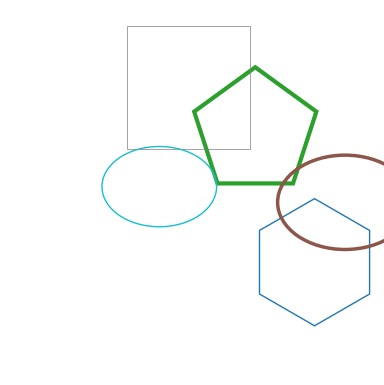[{"shape": "hexagon", "thickness": 1, "radius": 0.83, "center": [0.817, 0.319]}, {"shape": "pentagon", "thickness": 3, "radius": 0.83, "center": [0.663, 0.659]}, {"shape": "oval", "thickness": 2.5, "radius": 0.88, "center": [0.896, 0.475]}, {"shape": "square", "thickness": 0.5, "radius": 0.8, "center": [0.491, 0.773]}, {"shape": "oval", "thickness": 1, "radius": 0.74, "center": [0.414, 0.515]}]